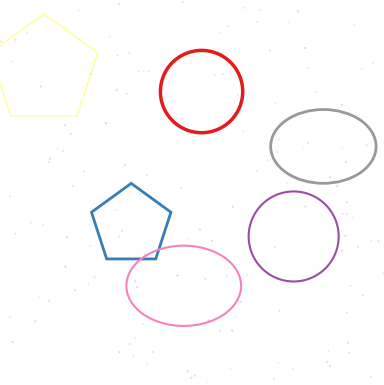[{"shape": "circle", "thickness": 2.5, "radius": 0.53, "center": [0.524, 0.762]}, {"shape": "pentagon", "thickness": 2, "radius": 0.54, "center": [0.341, 0.415]}, {"shape": "circle", "thickness": 1.5, "radius": 0.58, "center": [0.763, 0.386]}, {"shape": "pentagon", "thickness": 0.5, "radius": 0.73, "center": [0.114, 0.818]}, {"shape": "oval", "thickness": 1.5, "radius": 0.74, "center": [0.477, 0.258]}, {"shape": "oval", "thickness": 2, "radius": 0.68, "center": [0.84, 0.62]}]